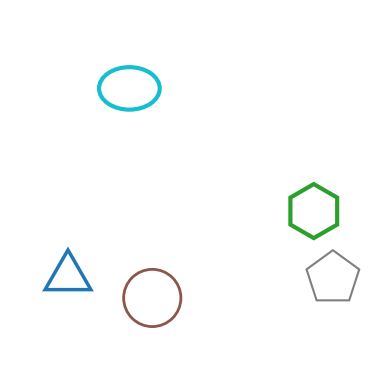[{"shape": "triangle", "thickness": 2.5, "radius": 0.34, "center": [0.177, 0.282]}, {"shape": "hexagon", "thickness": 3, "radius": 0.35, "center": [0.815, 0.452]}, {"shape": "circle", "thickness": 2, "radius": 0.37, "center": [0.396, 0.226]}, {"shape": "pentagon", "thickness": 1.5, "radius": 0.36, "center": [0.865, 0.278]}, {"shape": "oval", "thickness": 3, "radius": 0.39, "center": [0.336, 0.77]}]